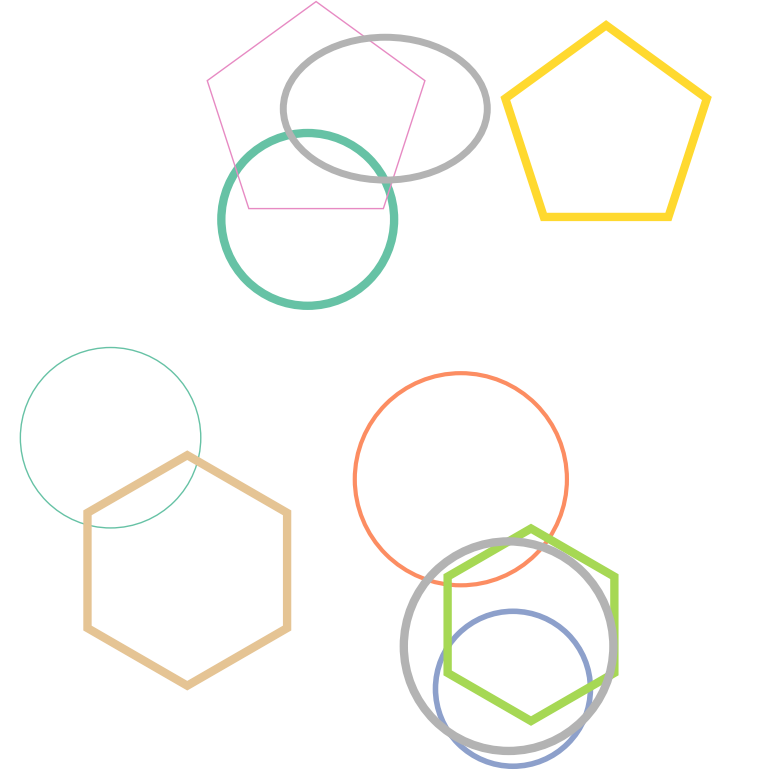[{"shape": "circle", "thickness": 0.5, "radius": 0.59, "center": [0.144, 0.432]}, {"shape": "circle", "thickness": 3, "radius": 0.56, "center": [0.4, 0.715]}, {"shape": "circle", "thickness": 1.5, "radius": 0.69, "center": [0.599, 0.378]}, {"shape": "circle", "thickness": 2, "radius": 0.5, "center": [0.666, 0.106]}, {"shape": "pentagon", "thickness": 0.5, "radius": 0.74, "center": [0.41, 0.849]}, {"shape": "hexagon", "thickness": 3, "radius": 0.63, "center": [0.69, 0.189]}, {"shape": "pentagon", "thickness": 3, "radius": 0.69, "center": [0.787, 0.83]}, {"shape": "hexagon", "thickness": 3, "radius": 0.75, "center": [0.243, 0.259]}, {"shape": "circle", "thickness": 3, "radius": 0.68, "center": [0.661, 0.161]}, {"shape": "oval", "thickness": 2.5, "radius": 0.66, "center": [0.5, 0.859]}]